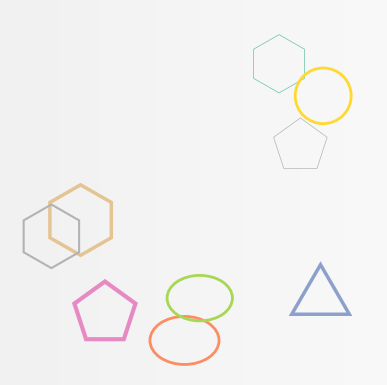[{"shape": "hexagon", "thickness": 0.5, "radius": 0.38, "center": [0.72, 0.834]}, {"shape": "oval", "thickness": 2, "radius": 0.45, "center": [0.476, 0.116]}, {"shape": "triangle", "thickness": 2.5, "radius": 0.43, "center": [0.827, 0.227]}, {"shape": "pentagon", "thickness": 3, "radius": 0.41, "center": [0.271, 0.186]}, {"shape": "oval", "thickness": 2, "radius": 0.42, "center": [0.515, 0.226]}, {"shape": "circle", "thickness": 2, "radius": 0.36, "center": [0.834, 0.751]}, {"shape": "hexagon", "thickness": 2.5, "radius": 0.46, "center": [0.208, 0.428]}, {"shape": "hexagon", "thickness": 1.5, "radius": 0.41, "center": [0.133, 0.386]}, {"shape": "pentagon", "thickness": 0.5, "radius": 0.36, "center": [0.775, 0.621]}]